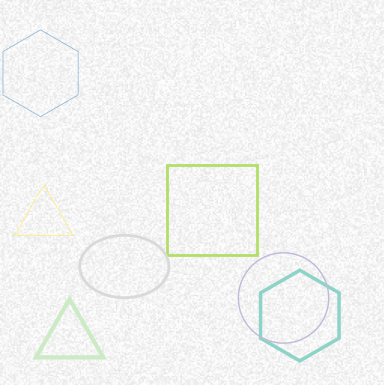[{"shape": "hexagon", "thickness": 2.5, "radius": 0.59, "center": [0.779, 0.18]}, {"shape": "circle", "thickness": 1, "radius": 0.59, "center": [0.736, 0.226]}, {"shape": "hexagon", "thickness": 0.5, "radius": 0.56, "center": [0.105, 0.81]}, {"shape": "square", "thickness": 2, "radius": 0.58, "center": [0.55, 0.455]}, {"shape": "oval", "thickness": 2, "radius": 0.58, "center": [0.323, 0.308]}, {"shape": "triangle", "thickness": 3, "radius": 0.5, "center": [0.181, 0.122]}, {"shape": "triangle", "thickness": 0.5, "radius": 0.44, "center": [0.114, 0.432]}]